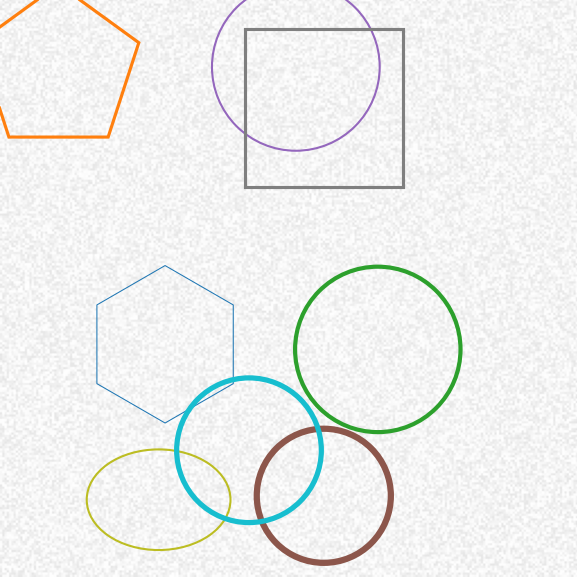[{"shape": "hexagon", "thickness": 0.5, "radius": 0.68, "center": [0.286, 0.403]}, {"shape": "pentagon", "thickness": 1.5, "radius": 0.73, "center": [0.101, 0.88]}, {"shape": "circle", "thickness": 2, "radius": 0.72, "center": [0.654, 0.394]}, {"shape": "circle", "thickness": 1, "radius": 0.73, "center": [0.512, 0.883]}, {"shape": "circle", "thickness": 3, "radius": 0.58, "center": [0.561, 0.141]}, {"shape": "square", "thickness": 1.5, "radius": 0.69, "center": [0.561, 0.812]}, {"shape": "oval", "thickness": 1, "radius": 0.62, "center": [0.275, 0.134]}, {"shape": "circle", "thickness": 2.5, "radius": 0.63, "center": [0.431, 0.219]}]